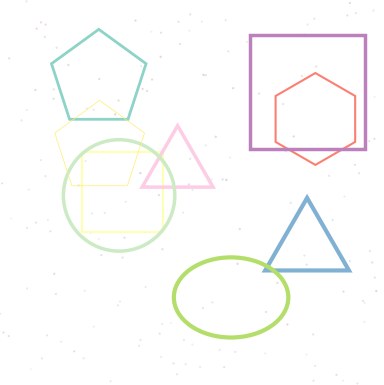[{"shape": "pentagon", "thickness": 2, "radius": 0.65, "center": [0.257, 0.795]}, {"shape": "square", "thickness": 1.5, "radius": 0.52, "center": [0.318, 0.502]}, {"shape": "hexagon", "thickness": 1.5, "radius": 0.6, "center": [0.819, 0.691]}, {"shape": "triangle", "thickness": 3, "radius": 0.63, "center": [0.798, 0.36]}, {"shape": "oval", "thickness": 3, "radius": 0.74, "center": [0.6, 0.227]}, {"shape": "triangle", "thickness": 2.5, "radius": 0.53, "center": [0.461, 0.567]}, {"shape": "square", "thickness": 2.5, "radius": 0.74, "center": [0.799, 0.762]}, {"shape": "circle", "thickness": 2.5, "radius": 0.72, "center": [0.309, 0.492]}, {"shape": "pentagon", "thickness": 0.5, "radius": 0.61, "center": [0.259, 0.617]}]